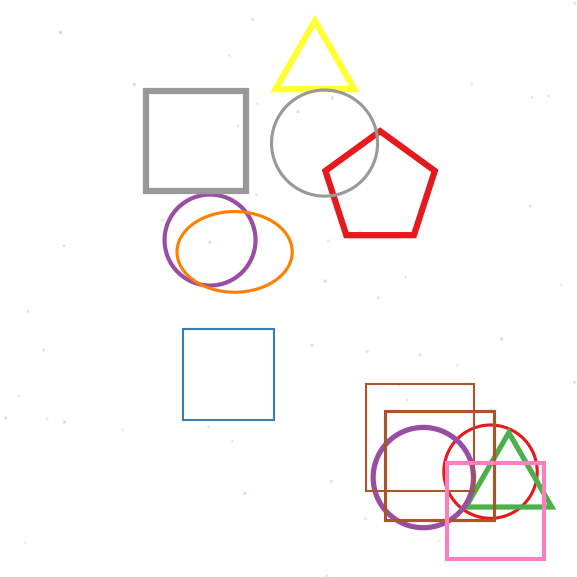[{"shape": "circle", "thickness": 1.5, "radius": 0.4, "center": [0.849, 0.182]}, {"shape": "pentagon", "thickness": 3, "radius": 0.5, "center": [0.658, 0.672]}, {"shape": "square", "thickness": 1, "radius": 0.4, "center": [0.396, 0.351]}, {"shape": "triangle", "thickness": 2.5, "radius": 0.43, "center": [0.881, 0.164]}, {"shape": "circle", "thickness": 2, "radius": 0.39, "center": [0.364, 0.583]}, {"shape": "circle", "thickness": 2.5, "radius": 0.43, "center": [0.733, 0.172]}, {"shape": "oval", "thickness": 1.5, "radius": 0.5, "center": [0.406, 0.563]}, {"shape": "triangle", "thickness": 3, "radius": 0.39, "center": [0.545, 0.884]}, {"shape": "square", "thickness": 1.5, "radius": 0.48, "center": [0.761, 0.193]}, {"shape": "square", "thickness": 1, "radius": 0.46, "center": [0.727, 0.241]}, {"shape": "square", "thickness": 2, "radius": 0.42, "center": [0.858, 0.115]}, {"shape": "circle", "thickness": 1.5, "radius": 0.46, "center": [0.562, 0.751]}, {"shape": "square", "thickness": 3, "radius": 0.43, "center": [0.339, 0.755]}]